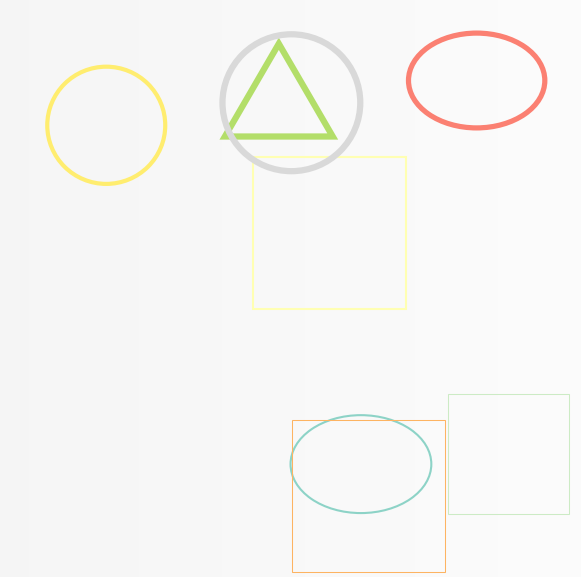[{"shape": "oval", "thickness": 1, "radius": 0.61, "center": [0.621, 0.195]}, {"shape": "square", "thickness": 1, "radius": 0.66, "center": [0.566, 0.595]}, {"shape": "oval", "thickness": 2.5, "radius": 0.59, "center": [0.82, 0.86]}, {"shape": "square", "thickness": 0.5, "radius": 0.66, "center": [0.633, 0.14]}, {"shape": "triangle", "thickness": 3, "radius": 0.54, "center": [0.48, 0.816]}, {"shape": "circle", "thickness": 3, "radius": 0.59, "center": [0.501, 0.821]}, {"shape": "square", "thickness": 0.5, "radius": 0.52, "center": [0.875, 0.213]}, {"shape": "circle", "thickness": 2, "radius": 0.51, "center": [0.183, 0.782]}]